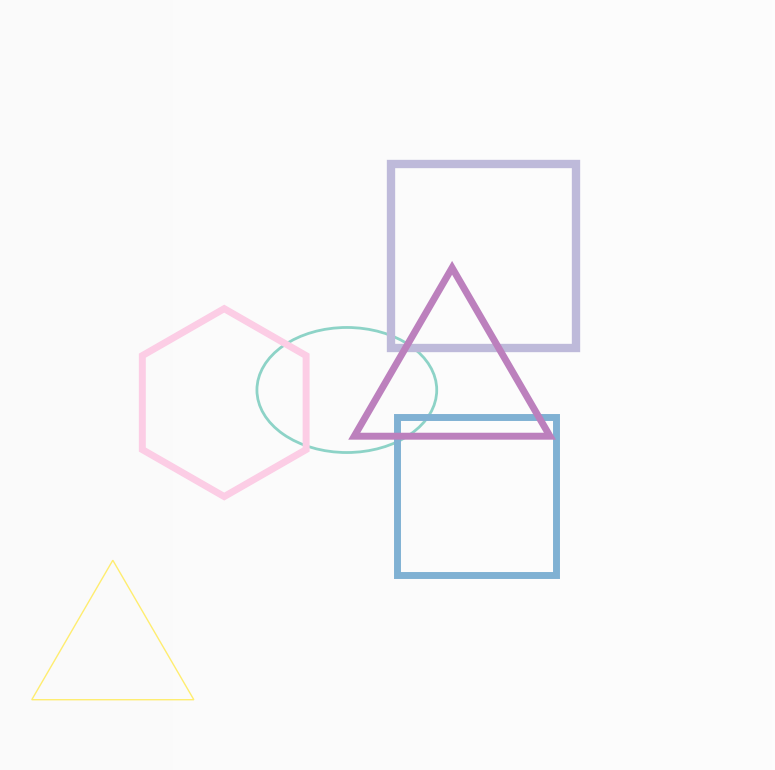[{"shape": "oval", "thickness": 1, "radius": 0.58, "center": [0.448, 0.494]}, {"shape": "square", "thickness": 3, "radius": 0.6, "center": [0.624, 0.667]}, {"shape": "square", "thickness": 2.5, "radius": 0.51, "center": [0.615, 0.356]}, {"shape": "hexagon", "thickness": 2.5, "radius": 0.61, "center": [0.289, 0.477]}, {"shape": "triangle", "thickness": 2.5, "radius": 0.73, "center": [0.583, 0.506]}, {"shape": "triangle", "thickness": 0.5, "radius": 0.6, "center": [0.146, 0.152]}]